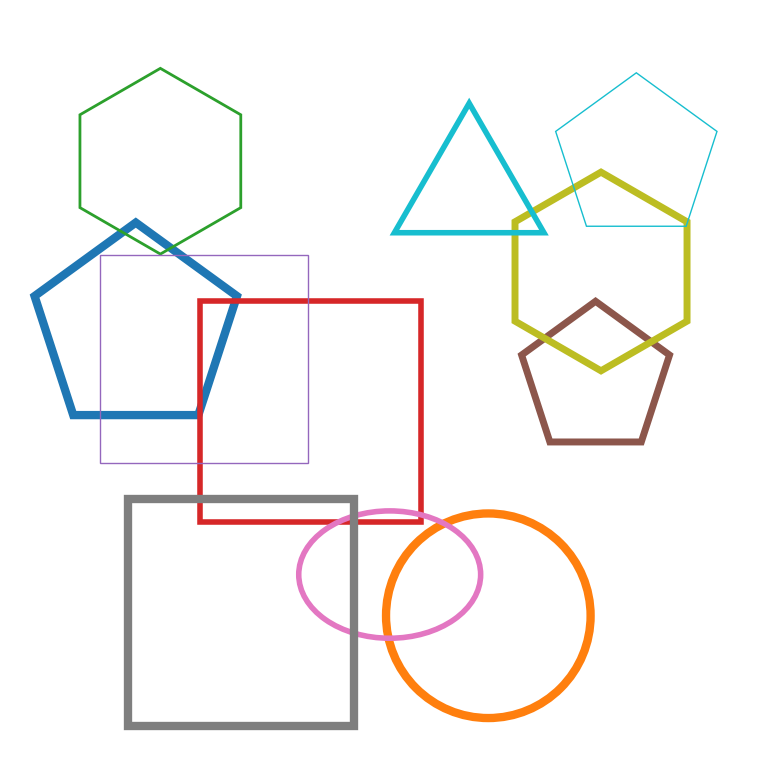[{"shape": "pentagon", "thickness": 3, "radius": 0.69, "center": [0.176, 0.573]}, {"shape": "circle", "thickness": 3, "radius": 0.66, "center": [0.634, 0.2]}, {"shape": "hexagon", "thickness": 1, "radius": 0.6, "center": [0.208, 0.791]}, {"shape": "square", "thickness": 2, "radius": 0.72, "center": [0.403, 0.466]}, {"shape": "square", "thickness": 0.5, "radius": 0.67, "center": [0.265, 0.534]}, {"shape": "pentagon", "thickness": 2.5, "radius": 0.5, "center": [0.773, 0.508]}, {"shape": "oval", "thickness": 2, "radius": 0.59, "center": [0.506, 0.254]}, {"shape": "square", "thickness": 3, "radius": 0.74, "center": [0.313, 0.204]}, {"shape": "hexagon", "thickness": 2.5, "radius": 0.64, "center": [0.781, 0.647]}, {"shape": "pentagon", "thickness": 0.5, "radius": 0.55, "center": [0.826, 0.795]}, {"shape": "triangle", "thickness": 2, "radius": 0.56, "center": [0.609, 0.754]}]